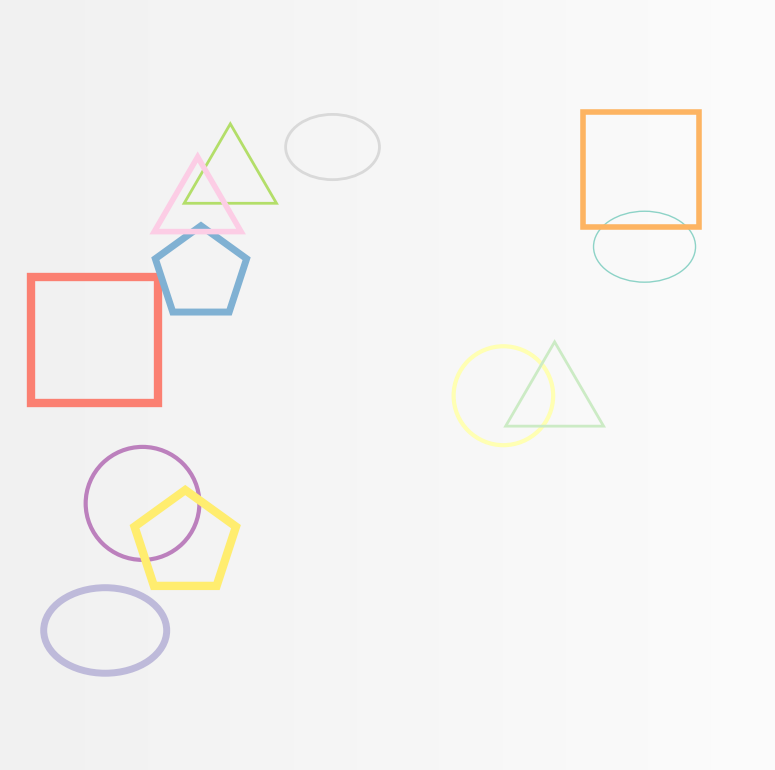[{"shape": "oval", "thickness": 0.5, "radius": 0.33, "center": [0.832, 0.68]}, {"shape": "circle", "thickness": 1.5, "radius": 0.32, "center": [0.65, 0.486]}, {"shape": "oval", "thickness": 2.5, "radius": 0.4, "center": [0.136, 0.181]}, {"shape": "square", "thickness": 3, "radius": 0.41, "center": [0.121, 0.558]}, {"shape": "pentagon", "thickness": 2.5, "radius": 0.31, "center": [0.259, 0.645]}, {"shape": "square", "thickness": 2, "radius": 0.37, "center": [0.827, 0.78]}, {"shape": "triangle", "thickness": 1, "radius": 0.34, "center": [0.297, 0.77]}, {"shape": "triangle", "thickness": 2, "radius": 0.32, "center": [0.255, 0.732]}, {"shape": "oval", "thickness": 1, "radius": 0.3, "center": [0.429, 0.809]}, {"shape": "circle", "thickness": 1.5, "radius": 0.37, "center": [0.184, 0.346]}, {"shape": "triangle", "thickness": 1, "radius": 0.36, "center": [0.716, 0.483]}, {"shape": "pentagon", "thickness": 3, "radius": 0.34, "center": [0.239, 0.295]}]